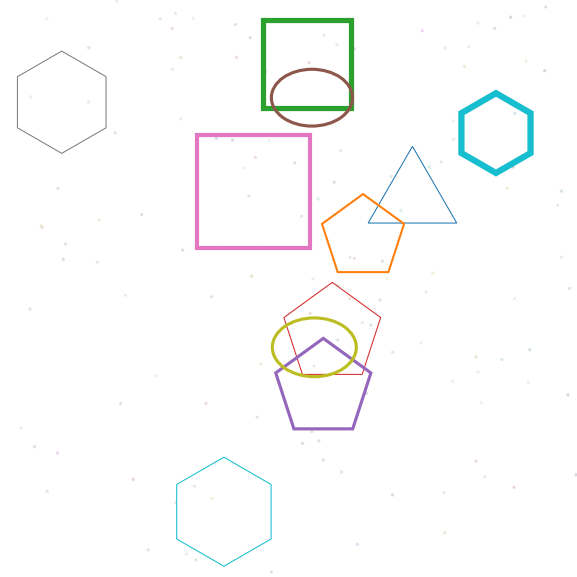[{"shape": "triangle", "thickness": 0.5, "radius": 0.44, "center": [0.714, 0.657]}, {"shape": "pentagon", "thickness": 1, "radius": 0.37, "center": [0.629, 0.588]}, {"shape": "square", "thickness": 2.5, "radius": 0.38, "center": [0.532, 0.889]}, {"shape": "pentagon", "thickness": 0.5, "radius": 0.44, "center": [0.575, 0.422]}, {"shape": "pentagon", "thickness": 1.5, "radius": 0.43, "center": [0.56, 0.327]}, {"shape": "oval", "thickness": 1.5, "radius": 0.35, "center": [0.54, 0.83]}, {"shape": "square", "thickness": 2, "radius": 0.49, "center": [0.439, 0.667]}, {"shape": "hexagon", "thickness": 0.5, "radius": 0.44, "center": [0.107, 0.822]}, {"shape": "oval", "thickness": 1.5, "radius": 0.36, "center": [0.544, 0.398]}, {"shape": "hexagon", "thickness": 0.5, "radius": 0.47, "center": [0.388, 0.113]}, {"shape": "hexagon", "thickness": 3, "radius": 0.35, "center": [0.859, 0.769]}]